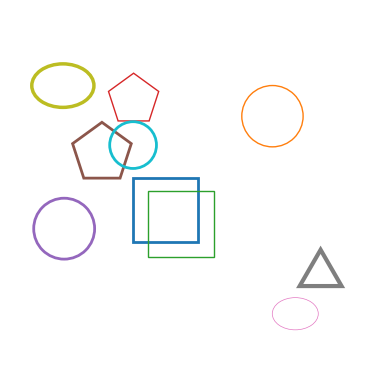[{"shape": "square", "thickness": 2, "radius": 0.42, "center": [0.43, 0.454]}, {"shape": "circle", "thickness": 1, "radius": 0.4, "center": [0.708, 0.698]}, {"shape": "square", "thickness": 1, "radius": 0.43, "center": [0.469, 0.417]}, {"shape": "pentagon", "thickness": 1, "radius": 0.34, "center": [0.347, 0.741]}, {"shape": "circle", "thickness": 2, "radius": 0.4, "center": [0.167, 0.406]}, {"shape": "pentagon", "thickness": 2, "radius": 0.4, "center": [0.265, 0.602]}, {"shape": "oval", "thickness": 0.5, "radius": 0.3, "center": [0.767, 0.185]}, {"shape": "triangle", "thickness": 3, "radius": 0.31, "center": [0.833, 0.288]}, {"shape": "oval", "thickness": 2.5, "radius": 0.4, "center": [0.163, 0.778]}, {"shape": "circle", "thickness": 2, "radius": 0.3, "center": [0.346, 0.623]}]